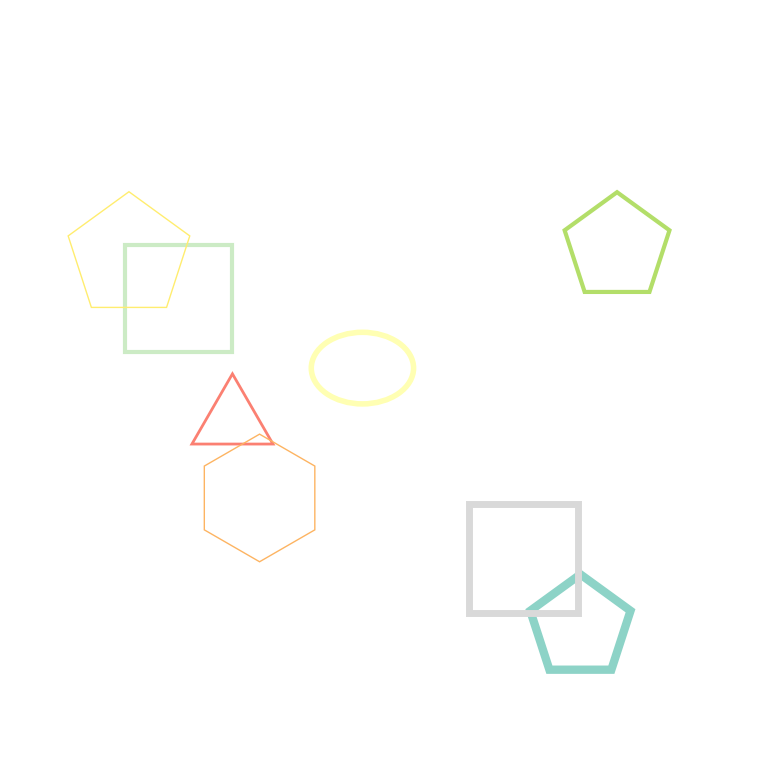[{"shape": "pentagon", "thickness": 3, "radius": 0.34, "center": [0.754, 0.186]}, {"shape": "oval", "thickness": 2, "radius": 0.33, "center": [0.471, 0.522]}, {"shape": "triangle", "thickness": 1, "radius": 0.3, "center": [0.302, 0.454]}, {"shape": "hexagon", "thickness": 0.5, "radius": 0.41, "center": [0.337, 0.353]}, {"shape": "pentagon", "thickness": 1.5, "radius": 0.36, "center": [0.801, 0.679]}, {"shape": "square", "thickness": 2.5, "radius": 0.35, "center": [0.679, 0.275]}, {"shape": "square", "thickness": 1.5, "radius": 0.35, "center": [0.231, 0.612]}, {"shape": "pentagon", "thickness": 0.5, "radius": 0.42, "center": [0.167, 0.668]}]